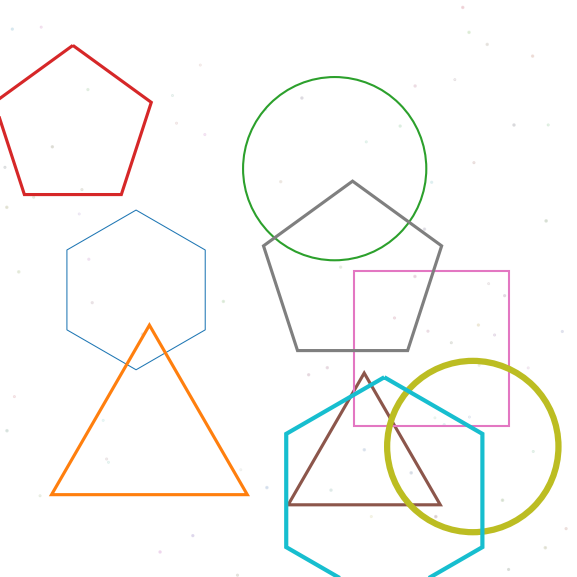[{"shape": "hexagon", "thickness": 0.5, "radius": 0.69, "center": [0.236, 0.497]}, {"shape": "triangle", "thickness": 1.5, "radius": 0.98, "center": [0.259, 0.24]}, {"shape": "circle", "thickness": 1, "radius": 0.79, "center": [0.58, 0.707]}, {"shape": "pentagon", "thickness": 1.5, "radius": 0.71, "center": [0.126, 0.778]}, {"shape": "triangle", "thickness": 1.5, "radius": 0.76, "center": [0.631, 0.201]}, {"shape": "square", "thickness": 1, "radius": 0.67, "center": [0.747, 0.395]}, {"shape": "pentagon", "thickness": 1.5, "radius": 0.81, "center": [0.611, 0.523]}, {"shape": "circle", "thickness": 3, "radius": 0.74, "center": [0.819, 0.226]}, {"shape": "hexagon", "thickness": 2, "radius": 0.98, "center": [0.665, 0.15]}]